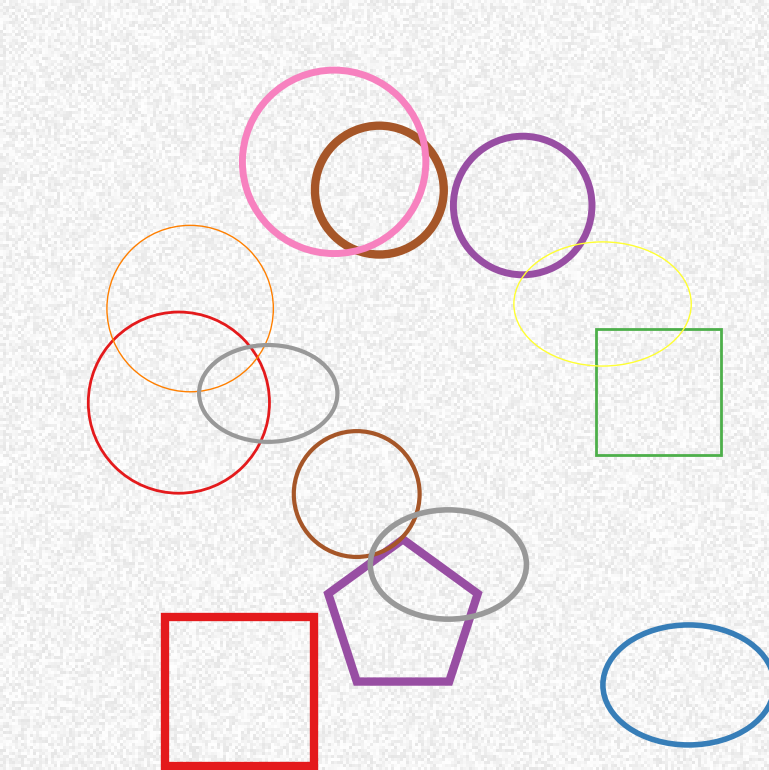[{"shape": "square", "thickness": 3, "radius": 0.49, "center": [0.311, 0.102]}, {"shape": "circle", "thickness": 1, "radius": 0.59, "center": [0.232, 0.477]}, {"shape": "oval", "thickness": 2, "radius": 0.56, "center": [0.894, 0.11]}, {"shape": "square", "thickness": 1, "radius": 0.41, "center": [0.856, 0.491]}, {"shape": "pentagon", "thickness": 3, "radius": 0.51, "center": [0.523, 0.197]}, {"shape": "circle", "thickness": 2.5, "radius": 0.45, "center": [0.679, 0.733]}, {"shape": "circle", "thickness": 0.5, "radius": 0.54, "center": [0.247, 0.599]}, {"shape": "oval", "thickness": 0.5, "radius": 0.58, "center": [0.783, 0.605]}, {"shape": "circle", "thickness": 1.5, "radius": 0.41, "center": [0.463, 0.358]}, {"shape": "circle", "thickness": 3, "radius": 0.42, "center": [0.493, 0.753]}, {"shape": "circle", "thickness": 2.5, "radius": 0.6, "center": [0.434, 0.79]}, {"shape": "oval", "thickness": 1.5, "radius": 0.45, "center": [0.348, 0.489]}, {"shape": "oval", "thickness": 2, "radius": 0.51, "center": [0.582, 0.267]}]